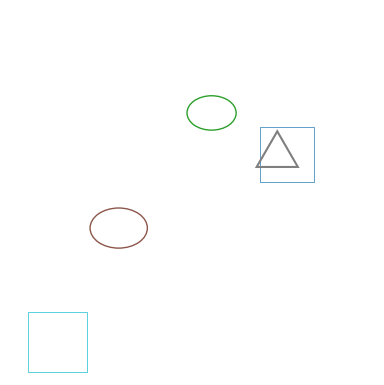[{"shape": "square", "thickness": 0.5, "radius": 0.35, "center": [0.745, 0.599]}, {"shape": "oval", "thickness": 1, "radius": 0.32, "center": [0.55, 0.707]}, {"shape": "oval", "thickness": 1, "radius": 0.37, "center": [0.308, 0.408]}, {"shape": "triangle", "thickness": 1.5, "radius": 0.31, "center": [0.72, 0.597]}, {"shape": "square", "thickness": 0.5, "radius": 0.38, "center": [0.15, 0.112]}]